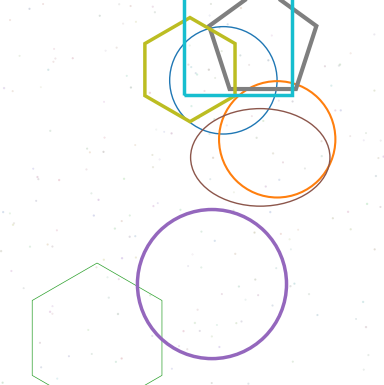[{"shape": "circle", "thickness": 1, "radius": 0.7, "center": [0.58, 0.791]}, {"shape": "circle", "thickness": 1.5, "radius": 0.76, "center": [0.72, 0.638]}, {"shape": "hexagon", "thickness": 0.5, "radius": 0.97, "center": [0.252, 0.122]}, {"shape": "circle", "thickness": 2.5, "radius": 0.97, "center": [0.551, 0.262]}, {"shape": "oval", "thickness": 1, "radius": 0.9, "center": [0.676, 0.591]}, {"shape": "pentagon", "thickness": 3, "radius": 0.73, "center": [0.682, 0.887]}, {"shape": "hexagon", "thickness": 2.5, "radius": 0.68, "center": [0.493, 0.819]}, {"shape": "square", "thickness": 2.5, "radius": 0.7, "center": [0.619, 0.893]}]